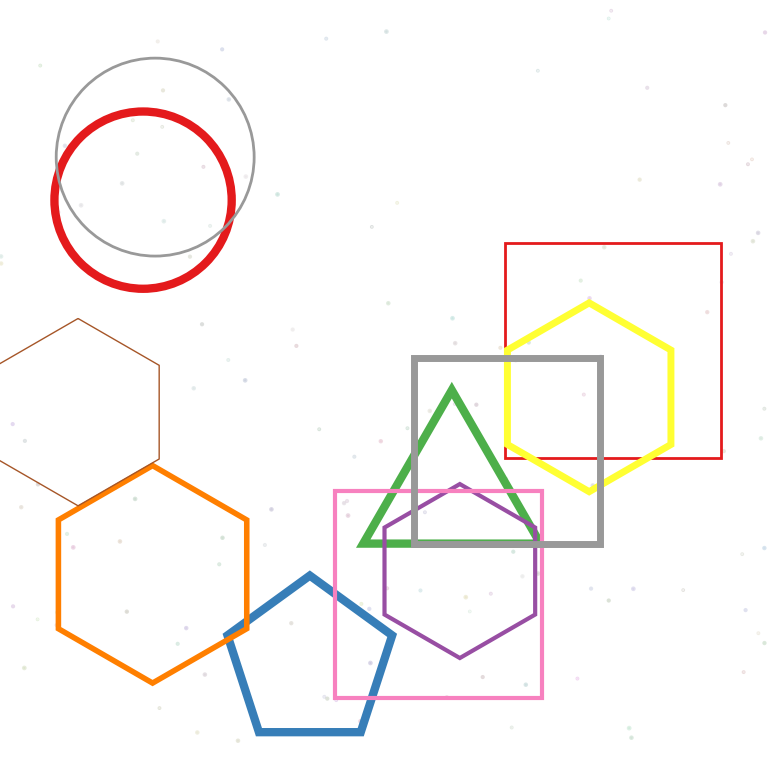[{"shape": "square", "thickness": 1, "radius": 0.7, "center": [0.796, 0.545]}, {"shape": "circle", "thickness": 3, "radius": 0.58, "center": [0.186, 0.74]}, {"shape": "pentagon", "thickness": 3, "radius": 0.56, "center": [0.402, 0.14]}, {"shape": "triangle", "thickness": 3, "radius": 0.66, "center": [0.587, 0.36]}, {"shape": "hexagon", "thickness": 1.5, "radius": 0.56, "center": [0.597, 0.258]}, {"shape": "hexagon", "thickness": 2, "radius": 0.71, "center": [0.198, 0.254]}, {"shape": "hexagon", "thickness": 2.5, "radius": 0.61, "center": [0.765, 0.484]}, {"shape": "hexagon", "thickness": 0.5, "radius": 0.61, "center": [0.101, 0.465]}, {"shape": "square", "thickness": 1.5, "radius": 0.67, "center": [0.569, 0.228]}, {"shape": "square", "thickness": 2.5, "radius": 0.61, "center": [0.658, 0.414]}, {"shape": "circle", "thickness": 1, "radius": 0.64, "center": [0.202, 0.796]}]